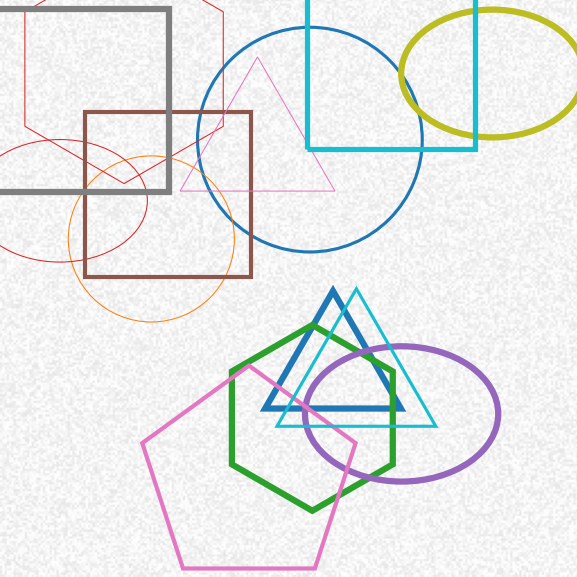[{"shape": "circle", "thickness": 1.5, "radius": 0.97, "center": [0.537, 0.757]}, {"shape": "triangle", "thickness": 3, "radius": 0.68, "center": [0.577, 0.36]}, {"shape": "circle", "thickness": 0.5, "radius": 0.72, "center": [0.262, 0.585]}, {"shape": "hexagon", "thickness": 3, "radius": 0.8, "center": [0.541, 0.276]}, {"shape": "hexagon", "thickness": 0.5, "radius": 0.99, "center": [0.215, 0.88]}, {"shape": "oval", "thickness": 0.5, "radius": 0.76, "center": [0.104, 0.651]}, {"shape": "oval", "thickness": 3, "radius": 0.84, "center": [0.695, 0.282]}, {"shape": "square", "thickness": 2, "radius": 0.72, "center": [0.291, 0.663]}, {"shape": "triangle", "thickness": 0.5, "radius": 0.77, "center": [0.446, 0.746]}, {"shape": "pentagon", "thickness": 2, "radius": 0.97, "center": [0.431, 0.172]}, {"shape": "square", "thickness": 3, "radius": 0.79, "center": [0.134, 0.825]}, {"shape": "oval", "thickness": 3, "radius": 0.79, "center": [0.853, 0.872]}, {"shape": "triangle", "thickness": 1.5, "radius": 0.79, "center": [0.617, 0.34]}, {"shape": "square", "thickness": 2.5, "radius": 0.73, "center": [0.676, 0.886]}]